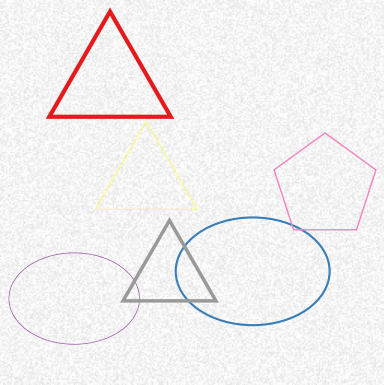[{"shape": "triangle", "thickness": 3, "radius": 0.91, "center": [0.286, 0.788]}, {"shape": "oval", "thickness": 1.5, "radius": 1.0, "center": [0.656, 0.295]}, {"shape": "oval", "thickness": 0.5, "radius": 0.85, "center": [0.193, 0.224]}, {"shape": "triangle", "thickness": 0.5, "radius": 0.76, "center": [0.38, 0.533]}, {"shape": "pentagon", "thickness": 1, "radius": 0.7, "center": [0.844, 0.516]}, {"shape": "triangle", "thickness": 2.5, "radius": 0.7, "center": [0.44, 0.288]}]